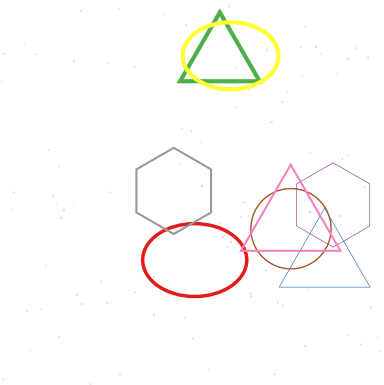[{"shape": "oval", "thickness": 2.5, "radius": 0.68, "center": [0.506, 0.325]}, {"shape": "triangle", "thickness": 0.5, "radius": 0.68, "center": [0.843, 0.322]}, {"shape": "triangle", "thickness": 3, "radius": 0.6, "center": [0.571, 0.849]}, {"shape": "hexagon", "thickness": 0.5, "radius": 0.55, "center": [0.865, 0.468]}, {"shape": "oval", "thickness": 3, "radius": 0.62, "center": [0.599, 0.855]}, {"shape": "circle", "thickness": 1, "radius": 0.52, "center": [0.756, 0.406]}, {"shape": "triangle", "thickness": 1.5, "radius": 0.75, "center": [0.755, 0.423]}, {"shape": "hexagon", "thickness": 1.5, "radius": 0.56, "center": [0.451, 0.504]}]